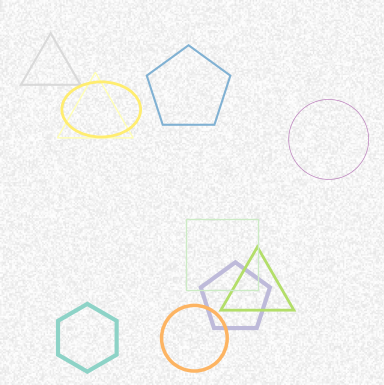[{"shape": "hexagon", "thickness": 3, "radius": 0.44, "center": [0.227, 0.123]}, {"shape": "triangle", "thickness": 1, "radius": 0.57, "center": [0.248, 0.699]}, {"shape": "pentagon", "thickness": 3, "radius": 0.47, "center": [0.611, 0.224]}, {"shape": "pentagon", "thickness": 1.5, "radius": 0.57, "center": [0.49, 0.768]}, {"shape": "circle", "thickness": 2.5, "radius": 0.43, "center": [0.505, 0.122]}, {"shape": "triangle", "thickness": 2, "radius": 0.55, "center": [0.668, 0.249]}, {"shape": "triangle", "thickness": 1.5, "radius": 0.45, "center": [0.132, 0.824]}, {"shape": "circle", "thickness": 0.5, "radius": 0.52, "center": [0.854, 0.638]}, {"shape": "square", "thickness": 1, "radius": 0.46, "center": [0.577, 0.339]}, {"shape": "oval", "thickness": 2, "radius": 0.51, "center": [0.263, 0.716]}]